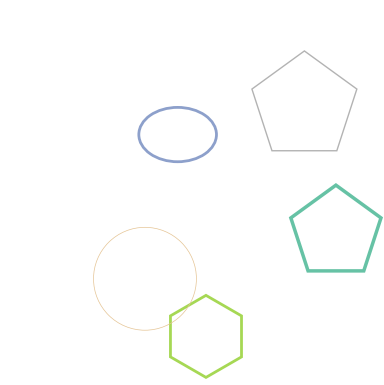[{"shape": "pentagon", "thickness": 2.5, "radius": 0.62, "center": [0.873, 0.396]}, {"shape": "oval", "thickness": 2, "radius": 0.5, "center": [0.461, 0.65]}, {"shape": "hexagon", "thickness": 2, "radius": 0.53, "center": [0.535, 0.126]}, {"shape": "circle", "thickness": 0.5, "radius": 0.67, "center": [0.377, 0.276]}, {"shape": "pentagon", "thickness": 1, "radius": 0.72, "center": [0.791, 0.724]}]